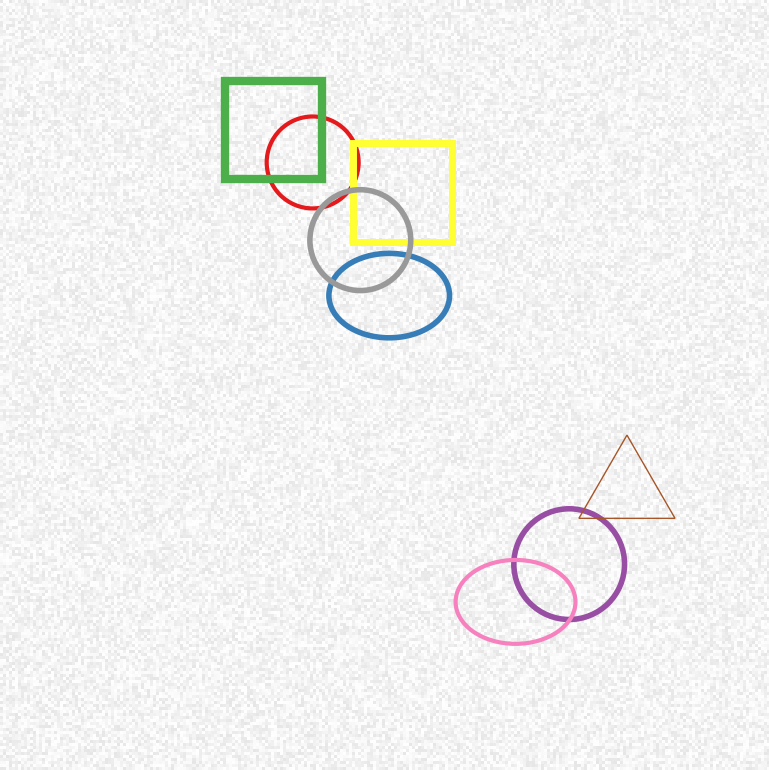[{"shape": "circle", "thickness": 1.5, "radius": 0.3, "center": [0.406, 0.789]}, {"shape": "oval", "thickness": 2, "radius": 0.39, "center": [0.505, 0.616]}, {"shape": "square", "thickness": 3, "radius": 0.32, "center": [0.356, 0.831]}, {"shape": "circle", "thickness": 2, "radius": 0.36, "center": [0.739, 0.267]}, {"shape": "square", "thickness": 2.5, "radius": 0.32, "center": [0.523, 0.75]}, {"shape": "triangle", "thickness": 0.5, "radius": 0.36, "center": [0.814, 0.363]}, {"shape": "oval", "thickness": 1.5, "radius": 0.39, "center": [0.67, 0.218]}, {"shape": "circle", "thickness": 2, "radius": 0.33, "center": [0.468, 0.688]}]